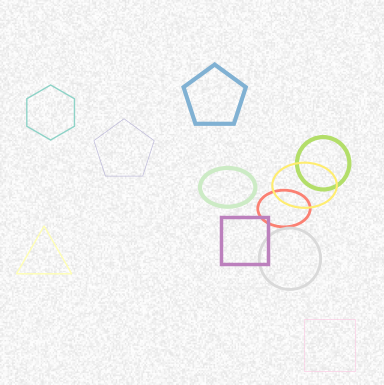[{"shape": "hexagon", "thickness": 1, "radius": 0.36, "center": [0.132, 0.708]}, {"shape": "triangle", "thickness": 1, "radius": 0.41, "center": [0.115, 0.33]}, {"shape": "pentagon", "thickness": 0.5, "radius": 0.41, "center": [0.322, 0.609]}, {"shape": "oval", "thickness": 2, "radius": 0.34, "center": [0.738, 0.458]}, {"shape": "pentagon", "thickness": 3, "radius": 0.43, "center": [0.558, 0.747]}, {"shape": "circle", "thickness": 3, "radius": 0.34, "center": [0.839, 0.576]}, {"shape": "square", "thickness": 0.5, "radius": 0.33, "center": [0.856, 0.104]}, {"shape": "circle", "thickness": 2, "radius": 0.4, "center": [0.753, 0.328]}, {"shape": "square", "thickness": 2.5, "radius": 0.31, "center": [0.635, 0.375]}, {"shape": "oval", "thickness": 3, "radius": 0.36, "center": [0.591, 0.513]}, {"shape": "oval", "thickness": 1.5, "radius": 0.42, "center": [0.791, 0.519]}]